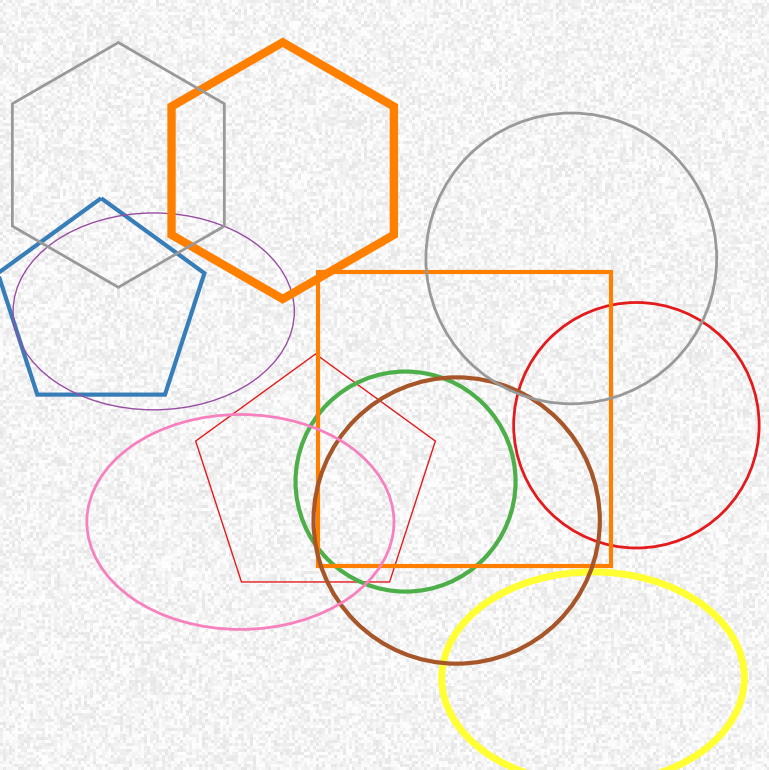[{"shape": "circle", "thickness": 1, "radius": 0.8, "center": [0.826, 0.448]}, {"shape": "pentagon", "thickness": 0.5, "radius": 0.82, "center": [0.41, 0.377]}, {"shape": "pentagon", "thickness": 1.5, "radius": 0.71, "center": [0.131, 0.602]}, {"shape": "circle", "thickness": 1.5, "radius": 0.71, "center": [0.527, 0.375]}, {"shape": "oval", "thickness": 0.5, "radius": 0.91, "center": [0.2, 0.596]}, {"shape": "hexagon", "thickness": 3, "radius": 0.83, "center": [0.367, 0.778]}, {"shape": "square", "thickness": 1.5, "radius": 0.95, "center": [0.603, 0.456]}, {"shape": "oval", "thickness": 2.5, "radius": 0.98, "center": [0.77, 0.12]}, {"shape": "circle", "thickness": 1.5, "radius": 0.93, "center": [0.593, 0.324]}, {"shape": "oval", "thickness": 1, "radius": 1.0, "center": [0.312, 0.322]}, {"shape": "circle", "thickness": 1, "radius": 0.94, "center": [0.742, 0.664]}, {"shape": "hexagon", "thickness": 1, "radius": 0.79, "center": [0.154, 0.786]}]